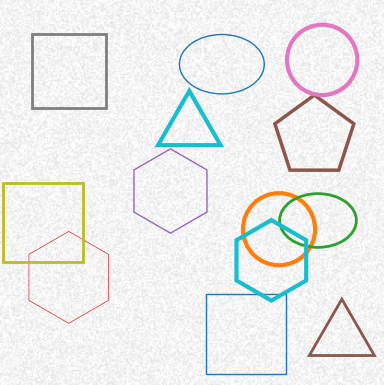[{"shape": "square", "thickness": 1, "radius": 0.52, "center": [0.638, 0.133]}, {"shape": "oval", "thickness": 1, "radius": 0.55, "center": [0.576, 0.833]}, {"shape": "circle", "thickness": 3, "radius": 0.47, "center": [0.725, 0.405]}, {"shape": "oval", "thickness": 2, "radius": 0.5, "center": [0.826, 0.427]}, {"shape": "hexagon", "thickness": 0.5, "radius": 0.6, "center": [0.179, 0.28]}, {"shape": "hexagon", "thickness": 1, "radius": 0.55, "center": [0.443, 0.504]}, {"shape": "pentagon", "thickness": 2.5, "radius": 0.54, "center": [0.817, 0.645]}, {"shape": "triangle", "thickness": 2, "radius": 0.49, "center": [0.888, 0.125]}, {"shape": "circle", "thickness": 3, "radius": 0.46, "center": [0.837, 0.844]}, {"shape": "square", "thickness": 2, "radius": 0.48, "center": [0.178, 0.815]}, {"shape": "square", "thickness": 2, "radius": 0.52, "center": [0.113, 0.422]}, {"shape": "triangle", "thickness": 3, "radius": 0.47, "center": [0.492, 0.67]}, {"shape": "hexagon", "thickness": 3, "radius": 0.52, "center": [0.705, 0.324]}]